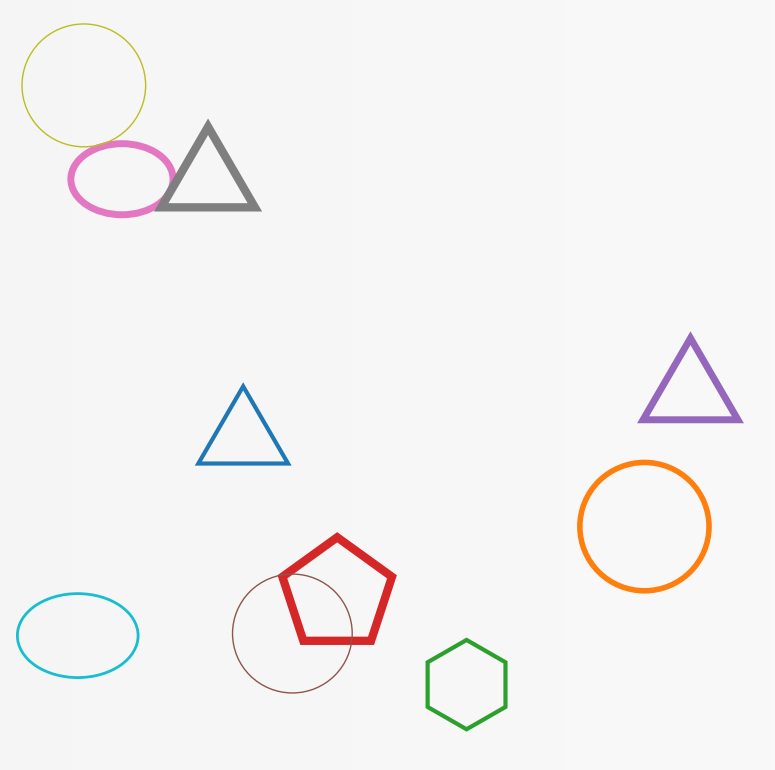[{"shape": "triangle", "thickness": 1.5, "radius": 0.33, "center": [0.314, 0.431]}, {"shape": "circle", "thickness": 2, "radius": 0.42, "center": [0.832, 0.316]}, {"shape": "hexagon", "thickness": 1.5, "radius": 0.29, "center": [0.602, 0.111]}, {"shape": "pentagon", "thickness": 3, "radius": 0.37, "center": [0.435, 0.228]}, {"shape": "triangle", "thickness": 2.5, "radius": 0.35, "center": [0.891, 0.49]}, {"shape": "circle", "thickness": 0.5, "radius": 0.39, "center": [0.377, 0.177]}, {"shape": "oval", "thickness": 2.5, "radius": 0.33, "center": [0.157, 0.767]}, {"shape": "triangle", "thickness": 3, "radius": 0.35, "center": [0.268, 0.766]}, {"shape": "circle", "thickness": 0.5, "radius": 0.4, "center": [0.108, 0.889]}, {"shape": "oval", "thickness": 1, "radius": 0.39, "center": [0.1, 0.175]}]